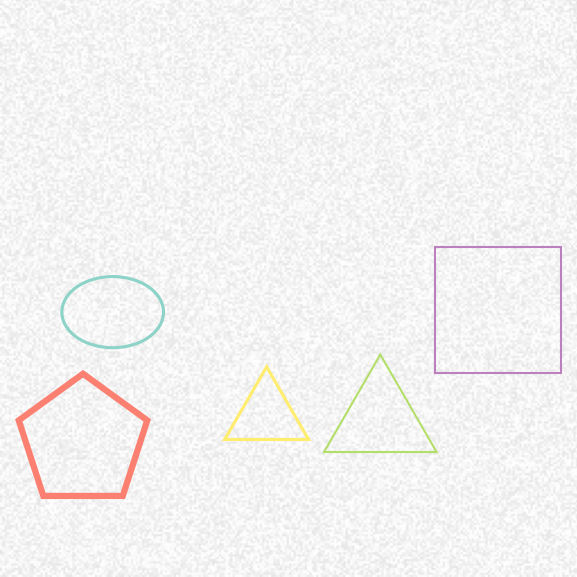[{"shape": "oval", "thickness": 1.5, "radius": 0.44, "center": [0.195, 0.459]}, {"shape": "pentagon", "thickness": 3, "radius": 0.58, "center": [0.144, 0.235]}, {"shape": "triangle", "thickness": 1, "radius": 0.56, "center": [0.659, 0.273]}, {"shape": "square", "thickness": 1, "radius": 0.55, "center": [0.862, 0.462]}, {"shape": "triangle", "thickness": 1.5, "radius": 0.42, "center": [0.462, 0.28]}]